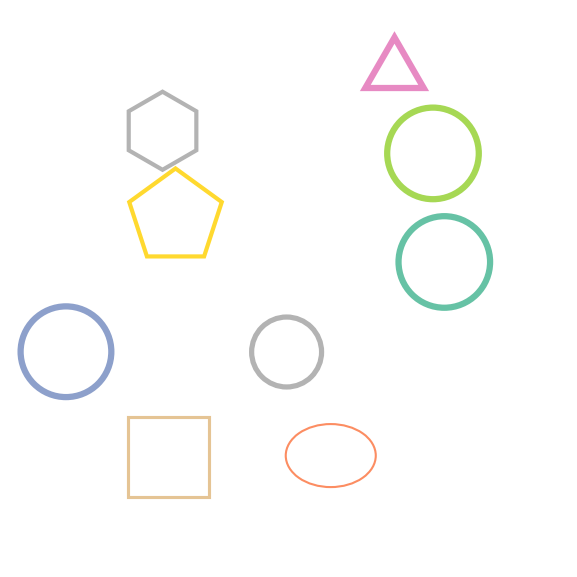[{"shape": "circle", "thickness": 3, "radius": 0.4, "center": [0.769, 0.546]}, {"shape": "oval", "thickness": 1, "radius": 0.39, "center": [0.573, 0.21]}, {"shape": "circle", "thickness": 3, "radius": 0.39, "center": [0.114, 0.39]}, {"shape": "triangle", "thickness": 3, "radius": 0.29, "center": [0.683, 0.876]}, {"shape": "circle", "thickness": 3, "radius": 0.4, "center": [0.75, 0.733]}, {"shape": "pentagon", "thickness": 2, "radius": 0.42, "center": [0.304, 0.623]}, {"shape": "square", "thickness": 1.5, "radius": 0.35, "center": [0.292, 0.208]}, {"shape": "hexagon", "thickness": 2, "radius": 0.34, "center": [0.281, 0.773]}, {"shape": "circle", "thickness": 2.5, "radius": 0.3, "center": [0.496, 0.39]}]